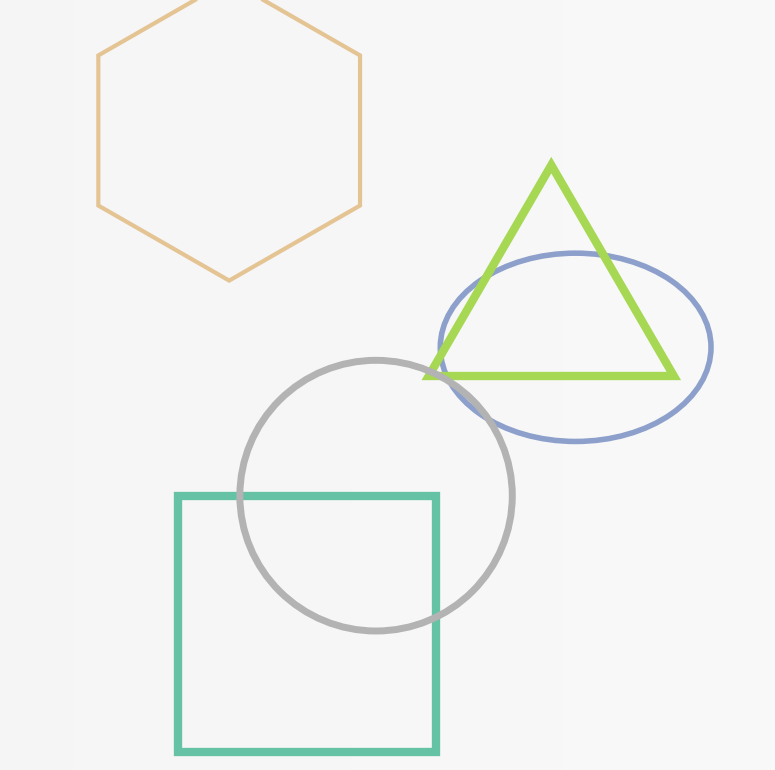[{"shape": "square", "thickness": 3, "radius": 0.83, "center": [0.396, 0.189]}, {"shape": "oval", "thickness": 2, "radius": 0.87, "center": [0.743, 0.549]}, {"shape": "triangle", "thickness": 3, "radius": 0.91, "center": [0.711, 0.603]}, {"shape": "hexagon", "thickness": 1.5, "radius": 0.97, "center": [0.296, 0.831]}, {"shape": "circle", "thickness": 2.5, "radius": 0.88, "center": [0.485, 0.356]}]